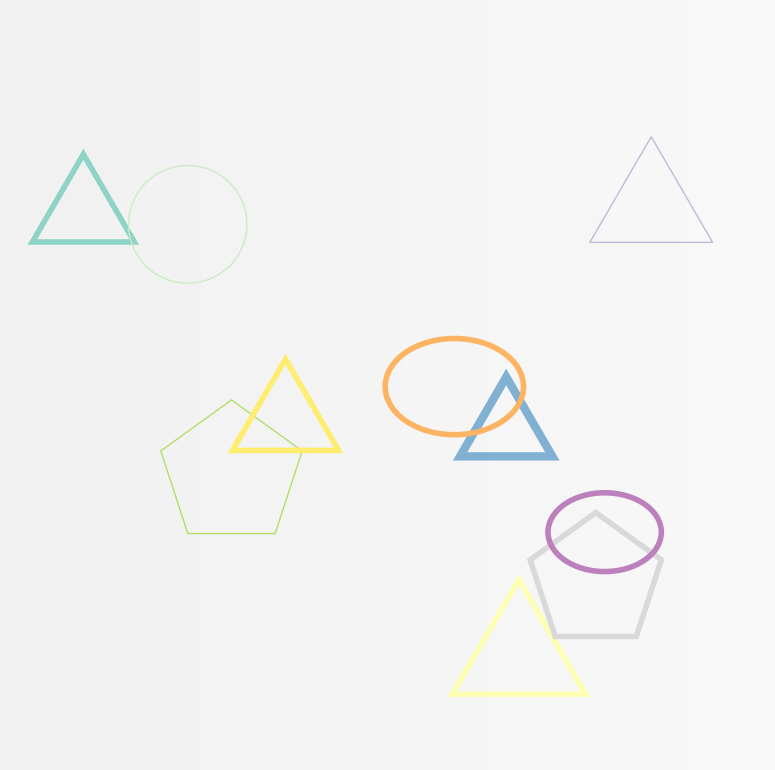[{"shape": "triangle", "thickness": 2, "radius": 0.38, "center": [0.108, 0.724]}, {"shape": "triangle", "thickness": 2, "radius": 0.5, "center": [0.67, 0.148]}, {"shape": "triangle", "thickness": 0.5, "radius": 0.46, "center": [0.84, 0.731]}, {"shape": "triangle", "thickness": 3, "radius": 0.34, "center": [0.653, 0.442]}, {"shape": "oval", "thickness": 2, "radius": 0.45, "center": [0.586, 0.498]}, {"shape": "pentagon", "thickness": 0.5, "radius": 0.48, "center": [0.299, 0.385]}, {"shape": "pentagon", "thickness": 2, "radius": 0.44, "center": [0.769, 0.245]}, {"shape": "oval", "thickness": 2, "radius": 0.37, "center": [0.78, 0.309]}, {"shape": "circle", "thickness": 0.5, "radius": 0.38, "center": [0.242, 0.709]}, {"shape": "triangle", "thickness": 2, "radius": 0.4, "center": [0.368, 0.455]}]